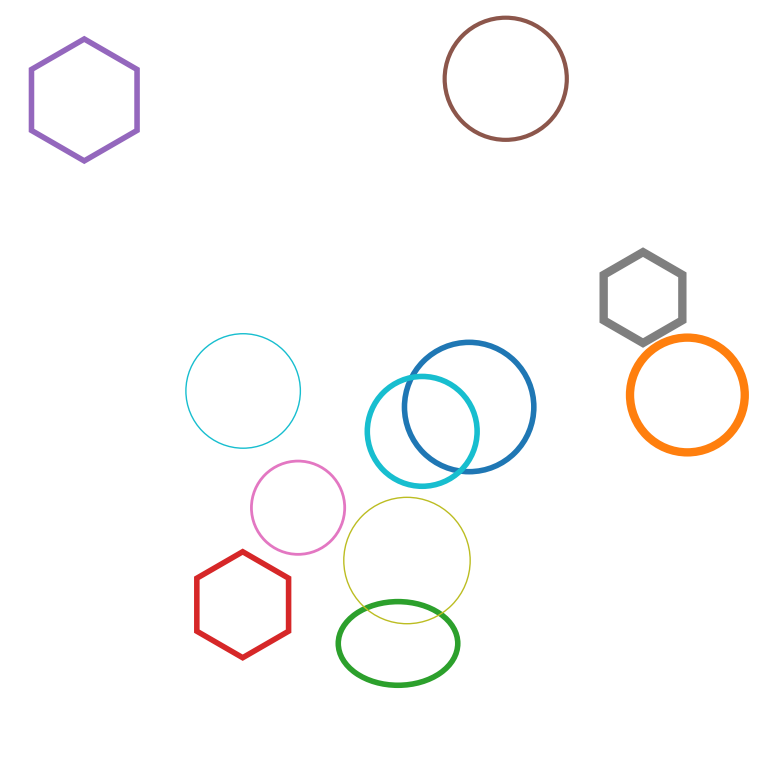[{"shape": "circle", "thickness": 2, "radius": 0.42, "center": [0.609, 0.471]}, {"shape": "circle", "thickness": 3, "radius": 0.37, "center": [0.893, 0.487]}, {"shape": "oval", "thickness": 2, "radius": 0.39, "center": [0.517, 0.164]}, {"shape": "hexagon", "thickness": 2, "radius": 0.34, "center": [0.315, 0.215]}, {"shape": "hexagon", "thickness": 2, "radius": 0.4, "center": [0.109, 0.87]}, {"shape": "circle", "thickness": 1.5, "radius": 0.4, "center": [0.657, 0.898]}, {"shape": "circle", "thickness": 1, "radius": 0.3, "center": [0.387, 0.341]}, {"shape": "hexagon", "thickness": 3, "radius": 0.29, "center": [0.835, 0.614]}, {"shape": "circle", "thickness": 0.5, "radius": 0.41, "center": [0.529, 0.272]}, {"shape": "circle", "thickness": 2, "radius": 0.36, "center": [0.548, 0.44]}, {"shape": "circle", "thickness": 0.5, "radius": 0.37, "center": [0.316, 0.492]}]